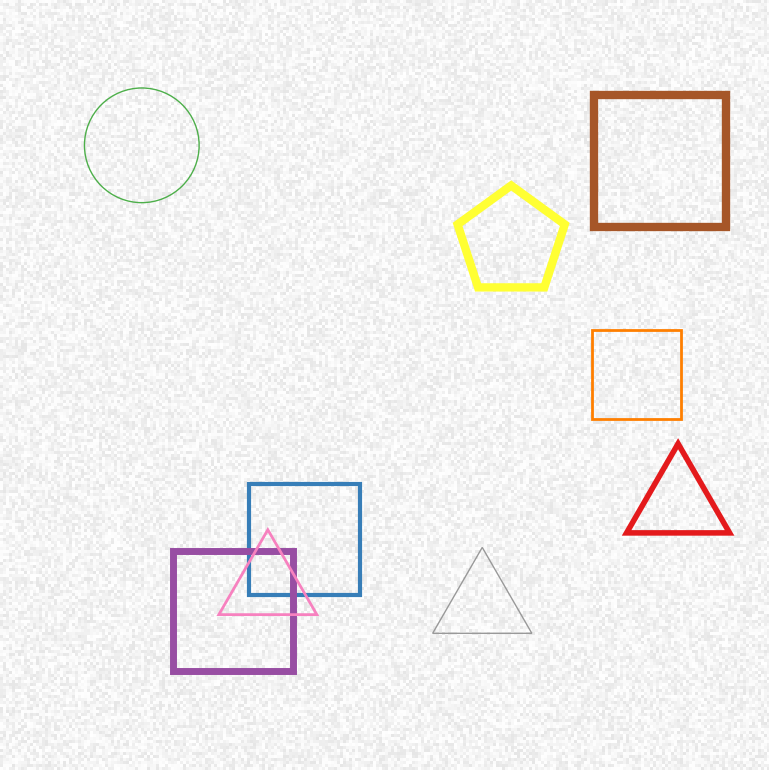[{"shape": "triangle", "thickness": 2, "radius": 0.39, "center": [0.881, 0.347]}, {"shape": "square", "thickness": 1.5, "radius": 0.36, "center": [0.395, 0.299]}, {"shape": "circle", "thickness": 0.5, "radius": 0.37, "center": [0.184, 0.811]}, {"shape": "square", "thickness": 2.5, "radius": 0.39, "center": [0.303, 0.207]}, {"shape": "square", "thickness": 1, "radius": 0.29, "center": [0.827, 0.514]}, {"shape": "pentagon", "thickness": 3, "radius": 0.37, "center": [0.664, 0.686]}, {"shape": "square", "thickness": 3, "radius": 0.43, "center": [0.857, 0.791]}, {"shape": "triangle", "thickness": 1, "radius": 0.37, "center": [0.348, 0.239]}, {"shape": "triangle", "thickness": 0.5, "radius": 0.37, "center": [0.626, 0.215]}]